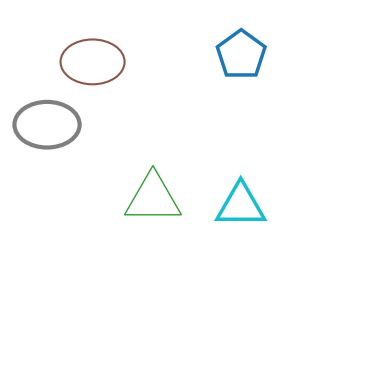[{"shape": "pentagon", "thickness": 2.5, "radius": 0.33, "center": [0.626, 0.858]}, {"shape": "triangle", "thickness": 1, "radius": 0.43, "center": [0.397, 0.485]}, {"shape": "oval", "thickness": 1.5, "radius": 0.42, "center": [0.24, 0.839]}, {"shape": "oval", "thickness": 3, "radius": 0.42, "center": [0.122, 0.676]}, {"shape": "triangle", "thickness": 2.5, "radius": 0.36, "center": [0.625, 0.466]}]